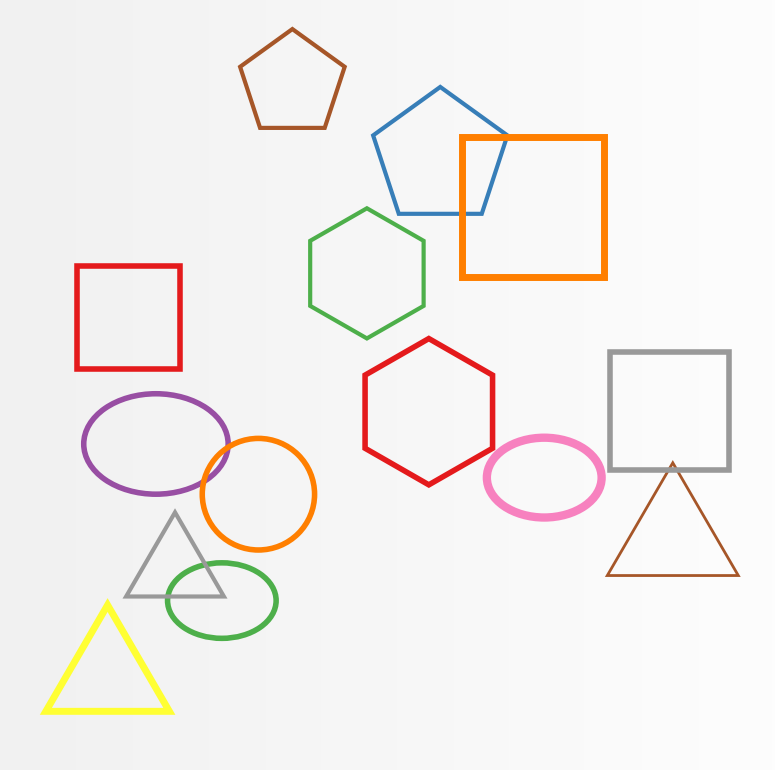[{"shape": "square", "thickness": 2, "radius": 0.33, "center": [0.166, 0.588]}, {"shape": "hexagon", "thickness": 2, "radius": 0.47, "center": [0.553, 0.465]}, {"shape": "pentagon", "thickness": 1.5, "radius": 0.46, "center": [0.568, 0.796]}, {"shape": "oval", "thickness": 2, "radius": 0.35, "center": [0.286, 0.22]}, {"shape": "hexagon", "thickness": 1.5, "radius": 0.42, "center": [0.473, 0.645]}, {"shape": "oval", "thickness": 2, "radius": 0.47, "center": [0.201, 0.423]}, {"shape": "square", "thickness": 2.5, "radius": 0.46, "center": [0.688, 0.732]}, {"shape": "circle", "thickness": 2, "radius": 0.36, "center": [0.333, 0.358]}, {"shape": "triangle", "thickness": 2.5, "radius": 0.46, "center": [0.139, 0.122]}, {"shape": "triangle", "thickness": 1, "radius": 0.49, "center": [0.868, 0.301]}, {"shape": "pentagon", "thickness": 1.5, "radius": 0.35, "center": [0.377, 0.891]}, {"shape": "oval", "thickness": 3, "radius": 0.37, "center": [0.702, 0.38]}, {"shape": "triangle", "thickness": 1.5, "radius": 0.36, "center": [0.226, 0.262]}, {"shape": "square", "thickness": 2, "radius": 0.38, "center": [0.863, 0.467]}]